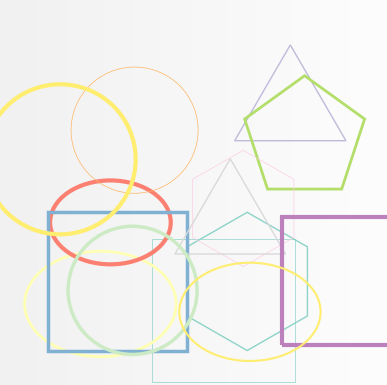[{"shape": "square", "thickness": 0.5, "radius": 0.93, "center": [0.577, 0.194]}, {"shape": "hexagon", "thickness": 1, "radius": 0.9, "center": [0.638, 0.269]}, {"shape": "oval", "thickness": 2, "radius": 0.98, "center": [0.259, 0.211]}, {"shape": "triangle", "thickness": 1, "radius": 0.83, "center": [0.749, 0.717]}, {"shape": "oval", "thickness": 3, "radius": 0.78, "center": [0.285, 0.422]}, {"shape": "square", "thickness": 2.5, "radius": 0.9, "center": [0.302, 0.269]}, {"shape": "circle", "thickness": 0.5, "radius": 0.82, "center": [0.347, 0.662]}, {"shape": "pentagon", "thickness": 2, "radius": 0.81, "center": [0.786, 0.641]}, {"shape": "hexagon", "thickness": 0.5, "radius": 0.75, "center": [0.628, 0.459]}, {"shape": "triangle", "thickness": 1, "radius": 0.82, "center": [0.594, 0.423]}, {"shape": "square", "thickness": 3, "radius": 0.83, "center": [0.893, 0.27]}, {"shape": "circle", "thickness": 2.5, "radius": 0.83, "center": [0.342, 0.246]}, {"shape": "circle", "thickness": 3, "radius": 0.97, "center": [0.155, 0.586]}, {"shape": "oval", "thickness": 1.5, "radius": 0.91, "center": [0.645, 0.19]}]